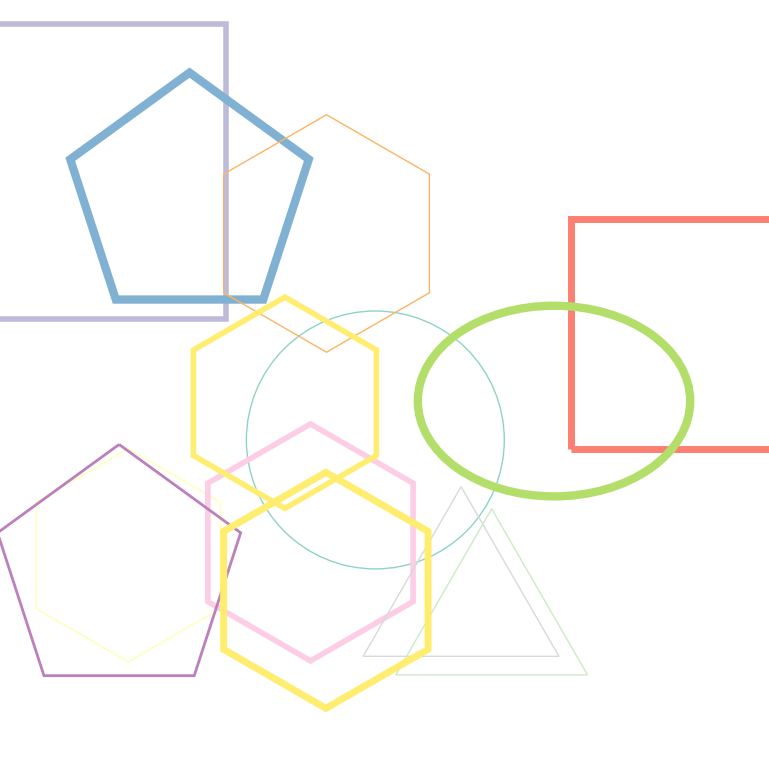[{"shape": "circle", "thickness": 0.5, "radius": 0.84, "center": [0.487, 0.429]}, {"shape": "hexagon", "thickness": 0.5, "radius": 0.69, "center": [0.167, 0.279]}, {"shape": "square", "thickness": 2, "radius": 0.96, "center": [0.101, 0.777]}, {"shape": "square", "thickness": 2.5, "radius": 0.75, "center": [0.891, 0.567]}, {"shape": "pentagon", "thickness": 3, "radius": 0.81, "center": [0.246, 0.743]}, {"shape": "hexagon", "thickness": 0.5, "radius": 0.77, "center": [0.424, 0.697]}, {"shape": "oval", "thickness": 3, "radius": 0.88, "center": [0.719, 0.479]}, {"shape": "hexagon", "thickness": 2, "radius": 0.77, "center": [0.403, 0.296]}, {"shape": "triangle", "thickness": 0.5, "radius": 0.73, "center": [0.599, 0.221]}, {"shape": "pentagon", "thickness": 1, "radius": 0.83, "center": [0.155, 0.257]}, {"shape": "triangle", "thickness": 0.5, "radius": 0.72, "center": [0.639, 0.195]}, {"shape": "hexagon", "thickness": 2.5, "radius": 0.77, "center": [0.423, 0.233]}, {"shape": "hexagon", "thickness": 2, "radius": 0.69, "center": [0.37, 0.477]}]